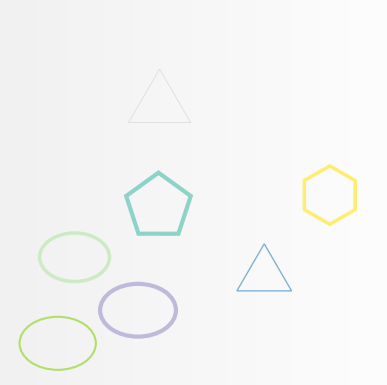[{"shape": "pentagon", "thickness": 3, "radius": 0.44, "center": [0.409, 0.464]}, {"shape": "oval", "thickness": 3, "radius": 0.49, "center": [0.356, 0.194]}, {"shape": "triangle", "thickness": 1, "radius": 0.41, "center": [0.682, 0.285]}, {"shape": "oval", "thickness": 1.5, "radius": 0.49, "center": [0.149, 0.108]}, {"shape": "triangle", "thickness": 0.5, "radius": 0.46, "center": [0.412, 0.728]}, {"shape": "oval", "thickness": 2.5, "radius": 0.45, "center": [0.192, 0.332]}, {"shape": "hexagon", "thickness": 2.5, "radius": 0.38, "center": [0.851, 0.493]}]